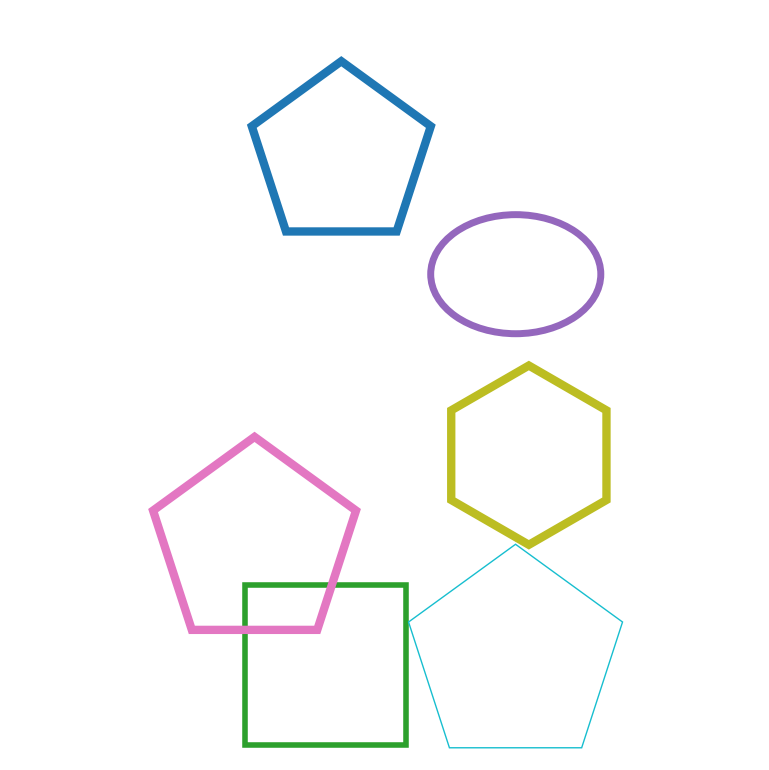[{"shape": "pentagon", "thickness": 3, "radius": 0.61, "center": [0.443, 0.798]}, {"shape": "square", "thickness": 2, "radius": 0.52, "center": [0.422, 0.136]}, {"shape": "oval", "thickness": 2.5, "radius": 0.55, "center": [0.67, 0.644]}, {"shape": "pentagon", "thickness": 3, "radius": 0.69, "center": [0.331, 0.294]}, {"shape": "hexagon", "thickness": 3, "radius": 0.58, "center": [0.687, 0.409]}, {"shape": "pentagon", "thickness": 0.5, "radius": 0.73, "center": [0.67, 0.147]}]